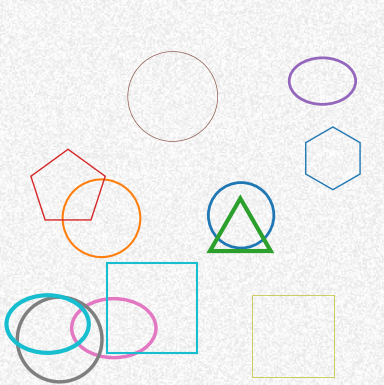[{"shape": "circle", "thickness": 2, "radius": 0.43, "center": [0.626, 0.441]}, {"shape": "hexagon", "thickness": 1, "radius": 0.41, "center": [0.865, 0.589]}, {"shape": "circle", "thickness": 1.5, "radius": 0.5, "center": [0.264, 0.433]}, {"shape": "triangle", "thickness": 3, "radius": 0.46, "center": [0.624, 0.394]}, {"shape": "pentagon", "thickness": 1, "radius": 0.51, "center": [0.177, 0.511]}, {"shape": "oval", "thickness": 2, "radius": 0.43, "center": [0.837, 0.789]}, {"shape": "circle", "thickness": 0.5, "radius": 0.58, "center": [0.449, 0.749]}, {"shape": "oval", "thickness": 2.5, "radius": 0.55, "center": [0.296, 0.148]}, {"shape": "circle", "thickness": 2.5, "radius": 0.55, "center": [0.155, 0.118]}, {"shape": "square", "thickness": 0.5, "radius": 0.53, "center": [0.761, 0.128]}, {"shape": "oval", "thickness": 3, "radius": 0.53, "center": [0.124, 0.158]}, {"shape": "square", "thickness": 1.5, "radius": 0.58, "center": [0.394, 0.201]}]